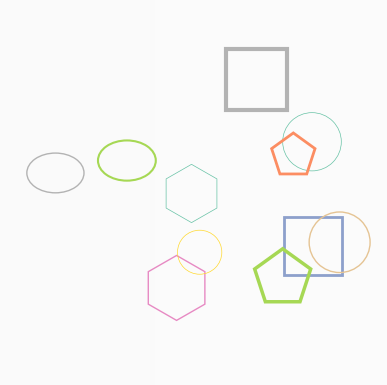[{"shape": "circle", "thickness": 0.5, "radius": 0.38, "center": [0.805, 0.632]}, {"shape": "hexagon", "thickness": 0.5, "radius": 0.38, "center": [0.494, 0.497]}, {"shape": "pentagon", "thickness": 2, "radius": 0.29, "center": [0.757, 0.596]}, {"shape": "square", "thickness": 2, "radius": 0.38, "center": [0.808, 0.361]}, {"shape": "hexagon", "thickness": 1, "radius": 0.42, "center": [0.456, 0.252]}, {"shape": "oval", "thickness": 1.5, "radius": 0.37, "center": [0.327, 0.583]}, {"shape": "pentagon", "thickness": 2.5, "radius": 0.38, "center": [0.729, 0.278]}, {"shape": "circle", "thickness": 0.5, "radius": 0.29, "center": [0.515, 0.345]}, {"shape": "circle", "thickness": 1, "radius": 0.39, "center": [0.876, 0.371]}, {"shape": "square", "thickness": 3, "radius": 0.39, "center": [0.662, 0.794]}, {"shape": "oval", "thickness": 1, "radius": 0.37, "center": [0.143, 0.551]}]